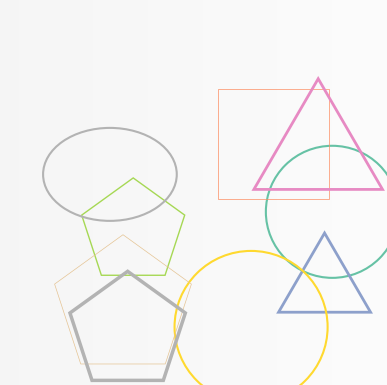[{"shape": "circle", "thickness": 1.5, "radius": 0.86, "center": [0.858, 0.45]}, {"shape": "square", "thickness": 0.5, "radius": 0.71, "center": [0.706, 0.625]}, {"shape": "triangle", "thickness": 2, "radius": 0.69, "center": [0.838, 0.258]}, {"shape": "triangle", "thickness": 2, "radius": 0.96, "center": [0.821, 0.604]}, {"shape": "pentagon", "thickness": 1, "radius": 0.7, "center": [0.344, 0.398]}, {"shape": "circle", "thickness": 1.5, "radius": 0.99, "center": [0.648, 0.151]}, {"shape": "pentagon", "thickness": 0.5, "radius": 0.93, "center": [0.317, 0.205]}, {"shape": "oval", "thickness": 1.5, "radius": 0.86, "center": [0.284, 0.547]}, {"shape": "pentagon", "thickness": 2.5, "radius": 0.78, "center": [0.329, 0.139]}]